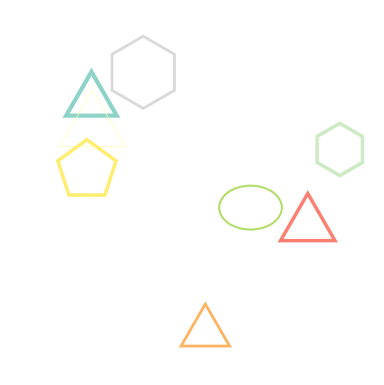[{"shape": "triangle", "thickness": 3, "radius": 0.38, "center": [0.238, 0.738]}, {"shape": "triangle", "thickness": 0.5, "radius": 0.49, "center": [0.24, 0.668]}, {"shape": "triangle", "thickness": 2.5, "radius": 0.41, "center": [0.799, 0.416]}, {"shape": "triangle", "thickness": 2, "radius": 0.36, "center": [0.533, 0.138]}, {"shape": "oval", "thickness": 1.5, "radius": 0.41, "center": [0.651, 0.461]}, {"shape": "hexagon", "thickness": 2, "radius": 0.47, "center": [0.372, 0.812]}, {"shape": "hexagon", "thickness": 2.5, "radius": 0.34, "center": [0.883, 0.612]}, {"shape": "pentagon", "thickness": 2.5, "radius": 0.4, "center": [0.226, 0.558]}]